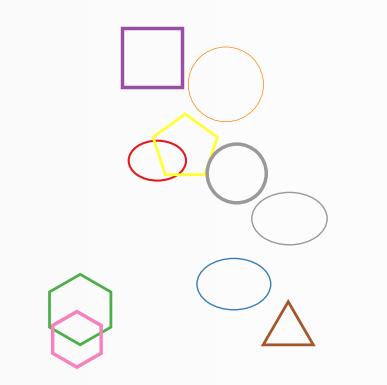[{"shape": "oval", "thickness": 1.5, "radius": 0.37, "center": [0.406, 0.583]}, {"shape": "oval", "thickness": 1, "radius": 0.48, "center": [0.603, 0.262]}, {"shape": "hexagon", "thickness": 2, "radius": 0.46, "center": [0.207, 0.196]}, {"shape": "square", "thickness": 2.5, "radius": 0.38, "center": [0.392, 0.851]}, {"shape": "circle", "thickness": 0.5, "radius": 0.49, "center": [0.583, 0.781]}, {"shape": "pentagon", "thickness": 2, "radius": 0.44, "center": [0.478, 0.617]}, {"shape": "triangle", "thickness": 2, "radius": 0.37, "center": [0.744, 0.142]}, {"shape": "hexagon", "thickness": 2.5, "radius": 0.36, "center": [0.198, 0.119]}, {"shape": "circle", "thickness": 2.5, "radius": 0.38, "center": [0.611, 0.549]}, {"shape": "oval", "thickness": 1, "radius": 0.49, "center": [0.747, 0.432]}]